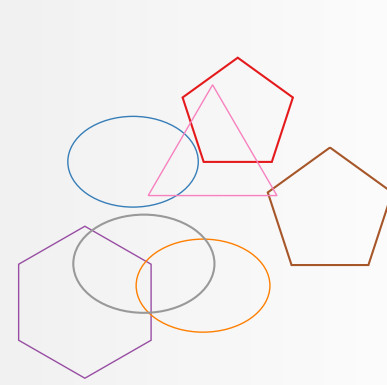[{"shape": "pentagon", "thickness": 1.5, "radius": 0.75, "center": [0.614, 0.701]}, {"shape": "oval", "thickness": 1, "radius": 0.84, "center": [0.343, 0.58]}, {"shape": "hexagon", "thickness": 1, "radius": 0.99, "center": [0.219, 0.215]}, {"shape": "oval", "thickness": 1, "radius": 0.86, "center": [0.524, 0.258]}, {"shape": "pentagon", "thickness": 1.5, "radius": 0.84, "center": [0.852, 0.448]}, {"shape": "triangle", "thickness": 1, "radius": 0.96, "center": [0.549, 0.588]}, {"shape": "oval", "thickness": 1.5, "radius": 0.91, "center": [0.371, 0.315]}]